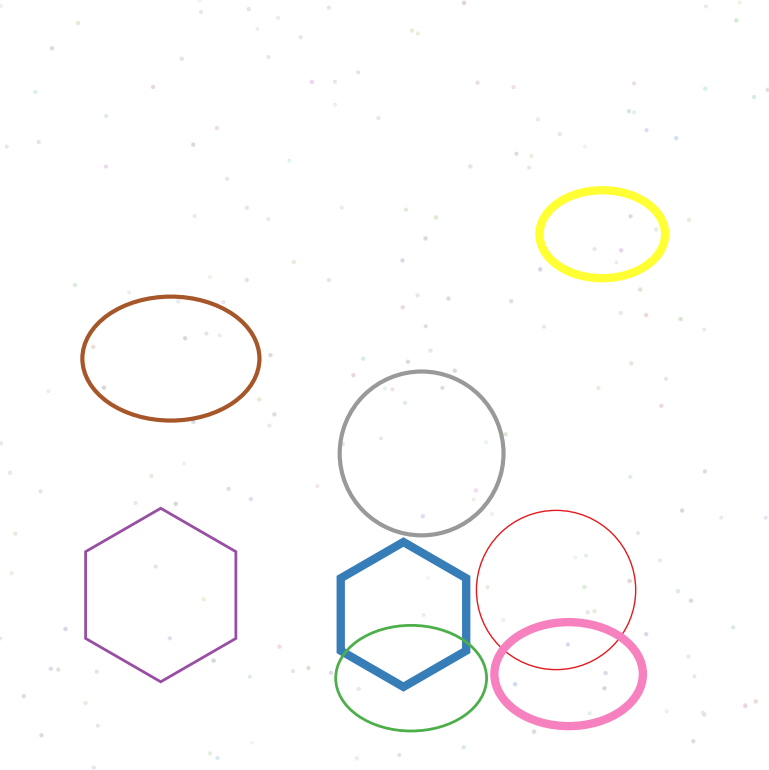[{"shape": "circle", "thickness": 0.5, "radius": 0.52, "center": [0.722, 0.234]}, {"shape": "hexagon", "thickness": 3, "radius": 0.47, "center": [0.524, 0.202]}, {"shape": "oval", "thickness": 1, "radius": 0.49, "center": [0.534, 0.119]}, {"shape": "hexagon", "thickness": 1, "radius": 0.56, "center": [0.209, 0.227]}, {"shape": "oval", "thickness": 3, "radius": 0.41, "center": [0.782, 0.696]}, {"shape": "oval", "thickness": 1.5, "radius": 0.57, "center": [0.222, 0.534]}, {"shape": "oval", "thickness": 3, "radius": 0.48, "center": [0.739, 0.125]}, {"shape": "circle", "thickness": 1.5, "radius": 0.53, "center": [0.548, 0.411]}]